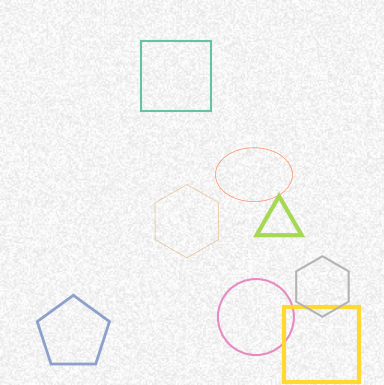[{"shape": "square", "thickness": 1.5, "radius": 0.45, "center": [0.457, 0.803]}, {"shape": "oval", "thickness": 0.5, "radius": 0.5, "center": [0.66, 0.546]}, {"shape": "pentagon", "thickness": 2, "radius": 0.49, "center": [0.191, 0.134]}, {"shape": "circle", "thickness": 1.5, "radius": 0.49, "center": [0.665, 0.177]}, {"shape": "triangle", "thickness": 3, "radius": 0.34, "center": [0.725, 0.423]}, {"shape": "square", "thickness": 3, "radius": 0.49, "center": [0.835, 0.106]}, {"shape": "hexagon", "thickness": 0.5, "radius": 0.48, "center": [0.485, 0.426]}, {"shape": "hexagon", "thickness": 1.5, "radius": 0.39, "center": [0.837, 0.256]}]